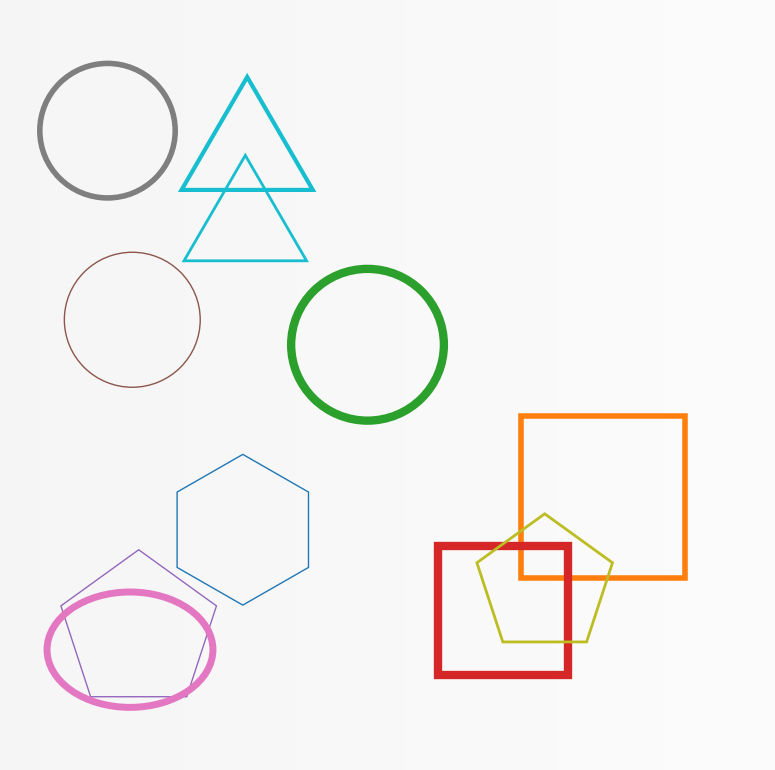[{"shape": "hexagon", "thickness": 0.5, "radius": 0.49, "center": [0.313, 0.312]}, {"shape": "square", "thickness": 2, "radius": 0.53, "center": [0.778, 0.354]}, {"shape": "circle", "thickness": 3, "radius": 0.49, "center": [0.474, 0.552]}, {"shape": "square", "thickness": 3, "radius": 0.42, "center": [0.649, 0.207]}, {"shape": "pentagon", "thickness": 0.5, "radius": 0.53, "center": [0.179, 0.181]}, {"shape": "circle", "thickness": 0.5, "radius": 0.44, "center": [0.171, 0.585]}, {"shape": "oval", "thickness": 2.5, "radius": 0.54, "center": [0.168, 0.156]}, {"shape": "circle", "thickness": 2, "radius": 0.44, "center": [0.139, 0.83]}, {"shape": "pentagon", "thickness": 1, "radius": 0.46, "center": [0.703, 0.241]}, {"shape": "triangle", "thickness": 1, "radius": 0.46, "center": [0.317, 0.707]}, {"shape": "triangle", "thickness": 1.5, "radius": 0.49, "center": [0.319, 0.802]}]